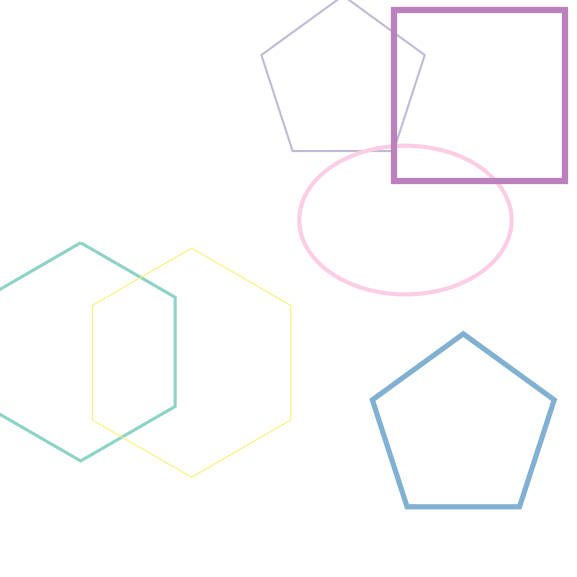[{"shape": "hexagon", "thickness": 1.5, "radius": 0.94, "center": [0.14, 0.39]}, {"shape": "pentagon", "thickness": 1, "radius": 0.74, "center": [0.594, 0.858]}, {"shape": "pentagon", "thickness": 2.5, "radius": 0.83, "center": [0.802, 0.256]}, {"shape": "oval", "thickness": 2, "radius": 0.92, "center": [0.702, 0.618]}, {"shape": "square", "thickness": 3, "radius": 0.74, "center": [0.831, 0.833]}, {"shape": "hexagon", "thickness": 0.5, "radius": 0.99, "center": [0.332, 0.371]}]